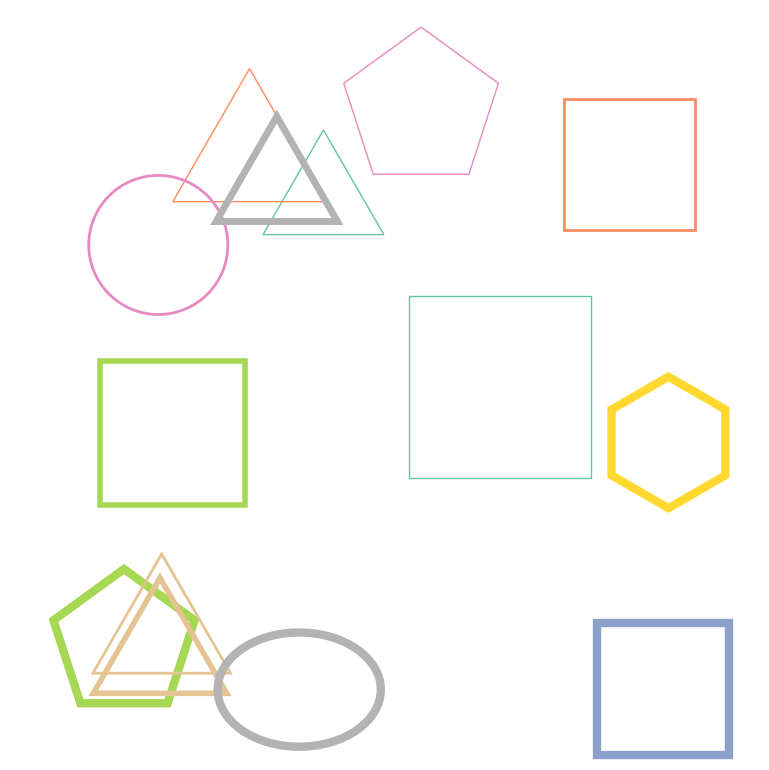[{"shape": "square", "thickness": 0.5, "radius": 0.59, "center": [0.649, 0.497]}, {"shape": "triangle", "thickness": 0.5, "radius": 0.45, "center": [0.42, 0.741]}, {"shape": "triangle", "thickness": 0.5, "radius": 0.58, "center": [0.324, 0.796]}, {"shape": "square", "thickness": 1, "radius": 0.43, "center": [0.817, 0.786]}, {"shape": "square", "thickness": 3, "radius": 0.43, "center": [0.861, 0.105]}, {"shape": "circle", "thickness": 1, "radius": 0.45, "center": [0.206, 0.682]}, {"shape": "pentagon", "thickness": 0.5, "radius": 0.53, "center": [0.547, 0.859]}, {"shape": "pentagon", "thickness": 3, "radius": 0.48, "center": [0.161, 0.165]}, {"shape": "square", "thickness": 2, "radius": 0.47, "center": [0.224, 0.438]}, {"shape": "hexagon", "thickness": 3, "radius": 0.43, "center": [0.868, 0.425]}, {"shape": "triangle", "thickness": 1, "radius": 0.52, "center": [0.21, 0.177]}, {"shape": "triangle", "thickness": 2, "radius": 0.5, "center": [0.208, 0.15]}, {"shape": "oval", "thickness": 3, "radius": 0.53, "center": [0.389, 0.104]}, {"shape": "triangle", "thickness": 2.5, "radius": 0.45, "center": [0.359, 0.758]}]